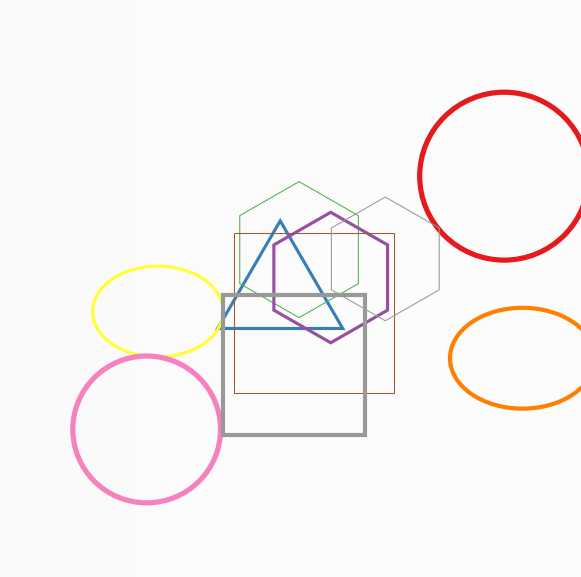[{"shape": "circle", "thickness": 2.5, "radius": 0.73, "center": [0.867, 0.694]}, {"shape": "triangle", "thickness": 1.5, "radius": 0.62, "center": [0.482, 0.492]}, {"shape": "hexagon", "thickness": 0.5, "radius": 0.59, "center": [0.515, 0.567]}, {"shape": "hexagon", "thickness": 1.5, "radius": 0.56, "center": [0.569, 0.519]}, {"shape": "oval", "thickness": 2, "radius": 0.62, "center": [0.899, 0.379]}, {"shape": "oval", "thickness": 1.5, "radius": 0.56, "center": [0.272, 0.46]}, {"shape": "square", "thickness": 0.5, "radius": 0.69, "center": [0.54, 0.458]}, {"shape": "circle", "thickness": 2.5, "radius": 0.64, "center": [0.252, 0.256]}, {"shape": "hexagon", "thickness": 0.5, "radius": 0.54, "center": [0.663, 0.551]}, {"shape": "square", "thickness": 2, "radius": 0.61, "center": [0.506, 0.367]}]